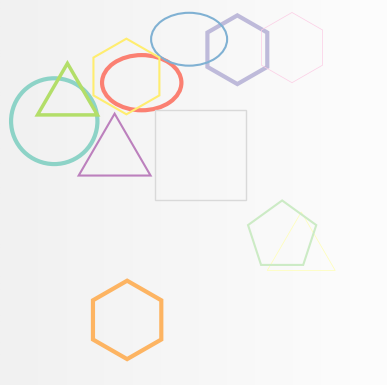[{"shape": "circle", "thickness": 3, "radius": 0.56, "center": [0.14, 0.685]}, {"shape": "triangle", "thickness": 0.5, "radius": 0.51, "center": [0.777, 0.348]}, {"shape": "hexagon", "thickness": 3, "radius": 0.45, "center": [0.613, 0.871]}, {"shape": "oval", "thickness": 3, "radius": 0.51, "center": [0.366, 0.785]}, {"shape": "oval", "thickness": 1.5, "radius": 0.49, "center": [0.488, 0.898]}, {"shape": "hexagon", "thickness": 3, "radius": 0.51, "center": [0.328, 0.169]}, {"shape": "triangle", "thickness": 2.5, "radius": 0.45, "center": [0.174, 0.746]}, {"shape": "hexagon", "thickness": 0.5, "radius": 0.46, "center": [0.754, 0.876]}, {"shape": "square", "thickness": 1, "radius": 0.59, "center": [0.517, 0.597]}, {"shape": "triangle", "thickness": 1.5, "radius": 0.54, "center": [0.296, 0.598]}, {"shape": "pentagon", "thickness": 1.5, "radius": 0.46, "center": [0.728, 0.387]}, {"shape": "hexagon", "thickness": 1.5, "radius": 0.49, "center": [0.326, 0.801]}]